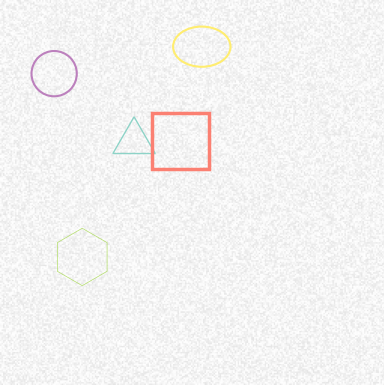[{"shape": "triangle", "thickness": 1, "radius": 0.32, "center": [0.348, 0.633]}, {"shape": "square", "thickness": 2.5, "radius": 0.36, "center": [0.469, 0.633]}, {"shape": "hexagon", "thickness": 0.5, "radius": 0.37, "center": [0.214, 0.333]}, {"shape": "circle", "thickness": 1.5, "radius": 0.29, "center": [0.141, 0.809]}, {"shape": "oval", "thickness": 1.5, "radius": 0.37, "center": [0.524, 0.879]}]